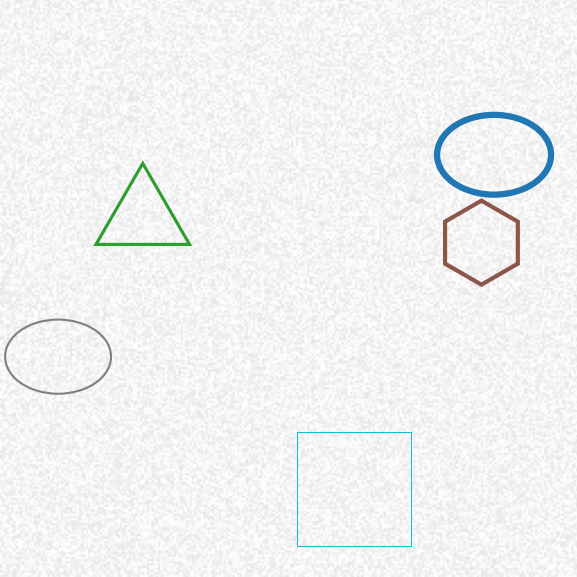[{"shape": "oval", "thickness": 3, "radius": 0.49, "center": [0.856, 0.731]}, {"shape": "triangle", "thickness": 1.5, "radius": 0.47, "center": [0.247, 0.623]}, {"shape": "hexagon", "thickness": 2, "radius": 0.36, "center": [0.834, 0.579]}, {"shape": "oval", "thickness": 1, "radius": 0.46, "center": [0.101, 0.382]}, {"shape": "square", "thickness": 0.5, "radius": 0.49, "center": [0.613, 0.152]}]